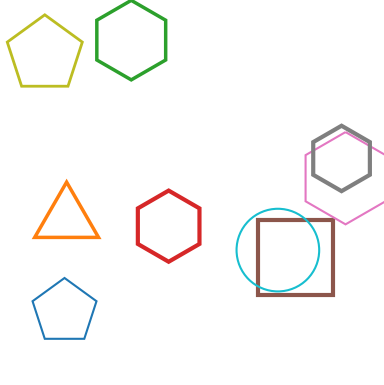[{"shape": "pentagon", "thickness": 1.5, "radius": 0.44, "center": [0.168, 0.191]}, {"shape": "triangle", "thickness": 2.5, "radius": 0.48, "center": [0.173, 0.431]}, {"shape": "hexagon", "thickness": 2.5, "radius": 0.52, "center": [0.341, 0.896]}, {"shape": "hexagon", "thickness": 3, "radius": 0.46, "center": [0.438, 0.413]}, {"shape": "square", "thickness": 3, "radius": 0.49, "center": [0.768, 0.331]}, {"shape": "hexagon", "thickness": 1.5, "radius": 0.6, "center": [0.898, 0.537]}, {"shape": "hexagon", "thickness": 3, "radius": 0.42, "center": [0.887, 0.588]}, {"shape": "pentagon", "thickness": 2, "radius": 0.51, "center": [0.116, 0.859]}, {"shape": "circle", "thickness": 1.5, "radius": 0.54, "center": [0.722, 0.35]}]